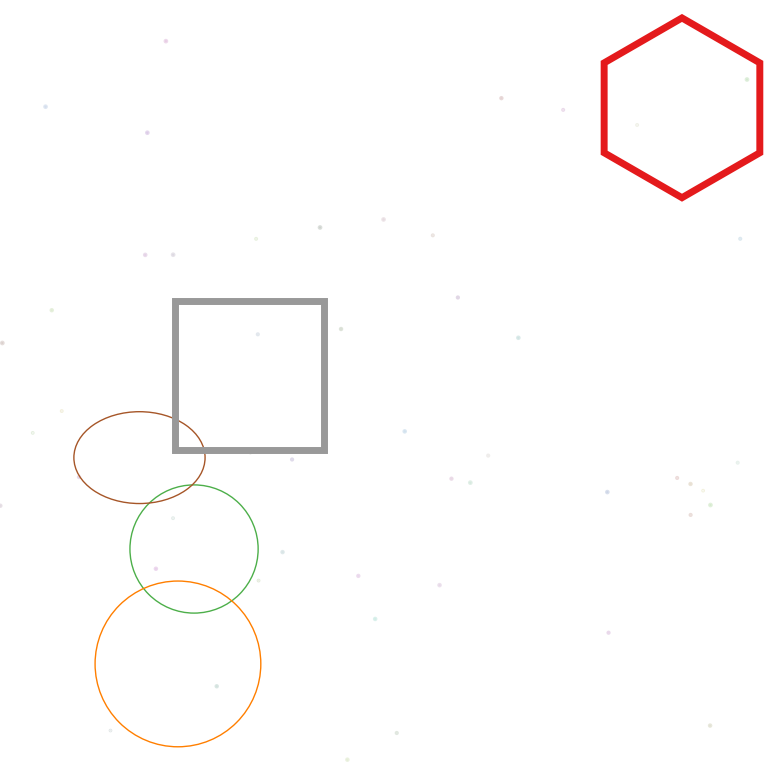[{"shape": "hexagon", "thickness": 2.5, "radius": 0.58, "center": [0.886, 0.86]}, {"shape": "circle", "thickness": 0.5, "radius": 0.42, "center": [0.252, 0.287]}, {"shape": "circle", "thickness": 0.5, "radius": 0.54, "center": [0.231, 0.138]}, {"shape": "oval", "thickness": 0.5, "radius": 0.43, "center": [0.181, 0.406]}, {"shape": "square", "thickness": 2.5, "radius": 0.48, "center": [0.324, 0.512]}]